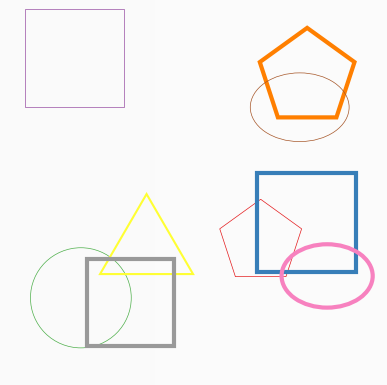[{"shape": "pentagon", "thickness": 0.5, "radius": 0.56, "center": [0.673, 0.371]}, {"shape": "square", "thickness": 3, "radius": 0.64, "center": [0.792, 0.422]}, {"shape": "circle", "thickness": 0.5, "radius": 0.65, "center": [0.209, 0.226]}, {"shape": "square", "thickness": 0.5, "radius": 0.63, "center": [0.192, 0.849]}, {"shape": "pentagon", "thickness": 3, "radius": 0.64, "center": [0.793, 0.799]}, {"shape": "triangle", "thickness": 1.5, "radius": 0.69, "center": [0.378, 0.357]}, {"shape": "oval", "thickness": 0.5, "radius": 0.64, "center": [0.773, 0.721]}, {"shape": "oval", "thickness": 3, "radius": 0.59, "center": [0.844, 0.283]}, {"shape": "square", "thickness": 3, "radius": 0.57, "center": [0.337, 0.214]}]